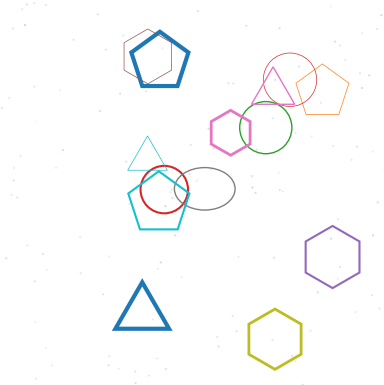[{"shape": "triangle", "thickness": 3, "radius": 0.4, "center": [0.369, 0.186]}, {"shape": "pentagon", "thickness": 3, "radius": 0.39, "center": [0.415, 0.84]}, {"shape": "pentagon", "thickness": 0.5, "radius": 0.36, "center": [0.837, 0.761]}, {"shape": "circle", "thickness": 1, "radius": 0.34, "center": [0.69, 0.668]}, {"shape": "circle", "thickness": 0.5, "radius": 0.35, "center": [0.753, 0.793]}, {"shape": "circle", "thickness": 1.5, "radius": 0.31, "center": [0.427, 0.508]}, {"shape": "hexagon", "thickness": 1.5, "radius": 0.4, "center": [0.864, 0.332]}, {"shape": "hexagon", "thickness": 0.5, "radius": 0.36, "center": [0.384, 0.853]}, {"shape": "hexagon", "thickness": 2, "radius": 0.29, "center": [0.599, 0.655]}, {"shape": "triangle", "thickness": 1, "radius": 0.32, "center": [0.709, 0.762]}, {"shape": "oval", "thickness": 1, "radius": 0.39, "center": [0.532, 0.51]}, {"shape": "hexagon", "thickness": 2, "radius": 0.39, "center": [0.714, 0.119]}, {"shape": "pentagon", "thickness": 1.5, "radius": 0.42, "center": [0.413, 0.472]}, {"shape": "triangle", "thickness": 0.5, "radius": 0.3, "center": [0.383, 0.588]}]